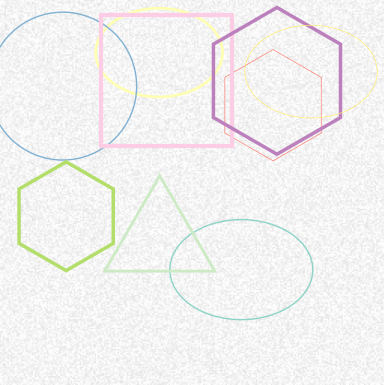[{"shape": "oval", "thickness": 1, "radius": 0.93, "center": [0.627, 0.3]}, {"shape": "oval", "thickness": 2, "radius": 0.82, "center": [0.413, 0.863]}, {"shape": "hexagon", "thickness": 0.5, "radius": 0.72, "center": [0.709, 0.727]}, {"shape": "circle", "thickness": 1, "radius": 0.96, "center": [0.163, 0.776]}, {"shape": "hexagon", "thickness": 2.5, "radius": 0.71, "center": [0.172, 0.438]}, {"shape": "square", "thickness": 3, "radius": 0.85, "center": [0.433, 0.79]}, {"shape": "hexagon", "thickness": 2.5, "radius": 0.95, "center": [0.719, 0.79]}, {"shape": "triangle", "thickness": 2, "radius": 0.83, "center": [0.415, 0.378]}, {"shape": "oval", "thickness": 0.5, "radius": 0.86, "center": [0.808, 0.814]}]